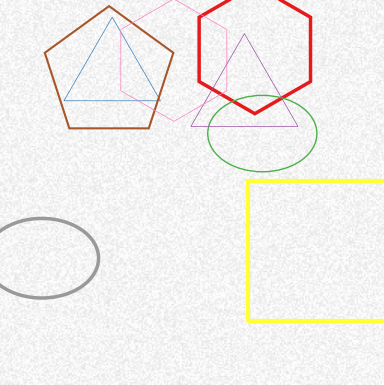[{"shape": "hexagon", "thickness": 2.5, "radius": 0.84, "center": [0.662, 0.872]}, {"shape": "triangle", "thickness": 0.5, "radius": 0.72, "center": [0.291, 0.811]}, {"shape": "oval", "thickness": 1, "radius": 0.71, "center": [0.681, 0.653]}, {"shape": "triangle", "thickness": 0.5, "radius": 0.8, "center": [0.635, 0.752]}, {"shape": "square", "thickness": 3, "radius": 0.91, "center": [0.827, 0.348]}, {"shape": "pentagon", "thickness": 1.5, "radius": 0.88, "center": [0.283, 0.809]}, {"shape": "hexagon", "thickness": 0.5, "radius": 0.79, "center": [0.451, 0.844]}, {"shape": "oval", "thickness": 2.5, "radius": 0.74, "center": [0.108, 0.329]}]